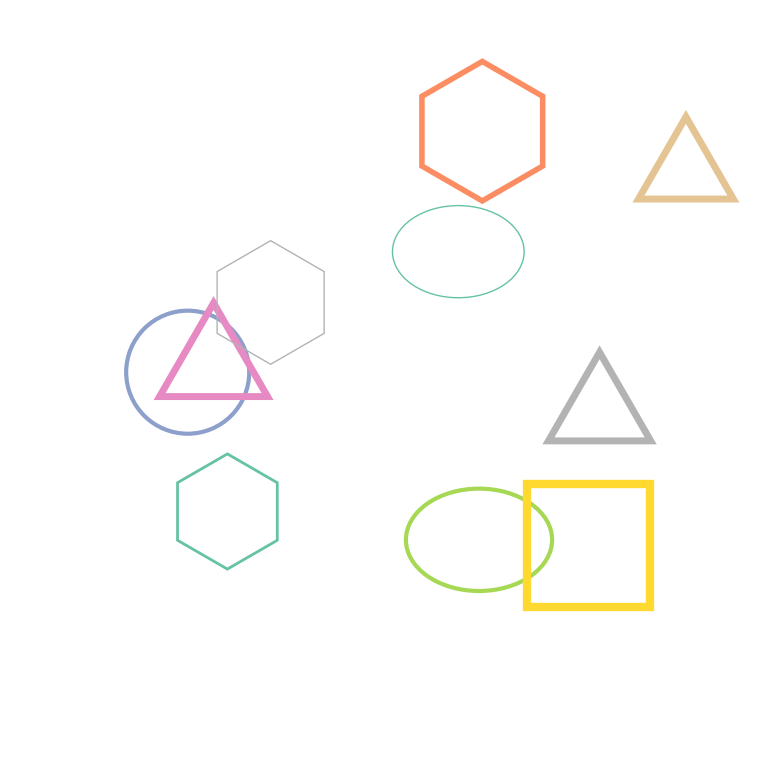[{"shape": "hexagon", "thickness": 1, "radius": 0.37, "center": [0.295, 0.336]}, {"shape": "oval", "thickness": 0.5, "radius": 0.43, "center": [0.595, 0.673]}, {"shape": "hexagon", "thickness": 2, "radius": 0.45, "center": [0.626, 0.83]}, {"shape": "circle", "thickness": 1.5, "radius": 0.4, "center": [0.244, 0.517]}, {"shape": "triangle", "thickness": 2.5, "radius": 0.4, "center": [0.277, 0.525]}, {"shape": "oval", "thickness": 1.5, "radius": 0.47, "center": [0.622, 0.299]}, {"shape": "square", "thickness": 3, "radius": 0.4, "center": [0.764, 0.291]}, {"shape": "triangle", "thickness": 2.5, "radius": 0.36, "center": [0.891, 0.777]}, {"shape": "hexagon", "thickness": 0.5, "radius": 0.4, "center": [0.351, 0.607]}, {"shape": "triangle", "thickness": 2.5, "radius": 0.38, "center": [0.779, 0.466]}]